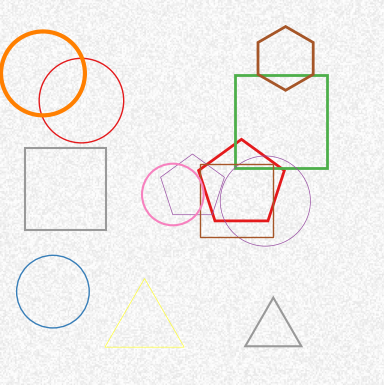[{"shape": "circle", "thickness": 1, "radius": 0.55, "center": [0.212, 0.739]}, {"shape": "pentagon", "thickness": 2, "radius": 0.59, "center": [0.627, 0.521]}, {"shape": "circle", "thickness": 1, "radius": 0.47, "center": [0.137, 0.243]}, {"shape": "square", "thickness": 2, "radius": 0.6, "center": [0.73, 0.685]}, {"shape": "pentagon", "thickness": 0.5, "radius": 0.44, "center": [0.5, 0.513]}, {"shape": "circle", "thickness": 0.5, "radius": 0.59, "center": [0.689, 0.478]}, {"shape": "circle", "thickness": 3, "radius": 0.54, "center": [0.112, 0.809]}, {"shape": "triangle", "thickness": 0.5, "radius": 0.59, "center": [0.375, 0.158]}, {"shape": "square", "thickness": 1, "radius": 0.47, "center": [0.614, 0.479]}, {"shape": "hexagon", "thickness": 2, "radius": 0.41, "center": [0.742, 0.848]}, {"shape": "circle", "thickness": 1.5, "radius": 0.4, "center": [0.449, 0.495]}, {"shape": "square", "thickness": 1.5, "radius": 0.53, "center": [0.17, 0.51]}, {"shape": "triangle", "thickness": 1.5, "radius": 0.42, "center": [0.71, 0.143]}]